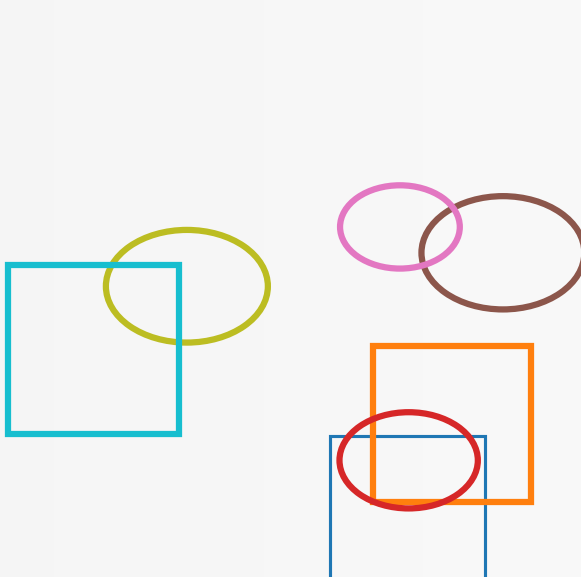[{"shape": "square", "thickness": 1.5, "radius": 0.67, "center": [0.701, 0.112]}, {"shape": "square", "thickness": 3, "radius": 0.68, "center": [0.778, 0.265]}, {"shape": "oval", "thickness": 3, "radius": 0.6, "center": [0.703, 0.202]}, {"shape": "oval", "thickness": 3, "radius": 0.7, "center": [0.865, 0.561]}, {"shape": "oval", "thickness": 3, "radius": 0.52, "center": [0.688, 0.606]}, {"shape": "oval", "thickness": 3, "radius": 0.7, "center": [0.322, 0.503]}, {"shape": "square", "thickness": 3, "radius": 0.73, "center": [0.161, 0.394]}]